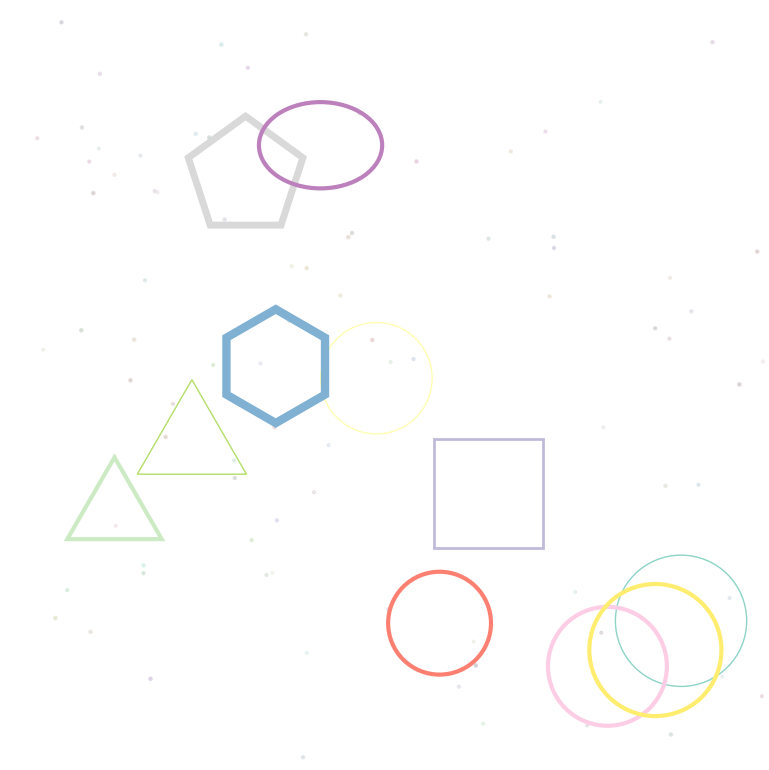[{"shape": "circle", "thickness": 0.5, "radius": 0.43, "center": [0.884, 0.194]}, {"shape": "circle", "thickness": 0.5, "radius": 0.36, "center": [0.489, 0.509]}, {"shape": "square", "thickness": 1, "radius": 0.35, "center": [0.634, 0.359]}, {"shape": "circle", "thickness": 1.5, "radius": 0.33, "center": [0.571, 0.191]}, {"shape": "hexagon", "thickness": 3, "radius": 0.37, "center": [0.358, 0.524]}, {"shape": "triangle", "thickness": 0.5, "radius": 0.41, "center": [0.249, 0.425]}, {"shape": "circle", "thickness": 1.5, "radius": 0.39, "center": [0.789, 0.135]}, {"shape": "pentagon", "thickness": 2.5, "radius": 0.39, "center": [0.319, 0.771]}, {"shape": "oval", "thickness": 1.5, "radius": 0.4, "center": [0.416, 0.811]}, {"shape": "triangle", "thickness": 1.5, "radius": 0.35, "center": [0.149, 0.335]}, {"shape": "circle", "thickness": 1.5, "radius": 0.43, "center": [0.851, 0.156]}]